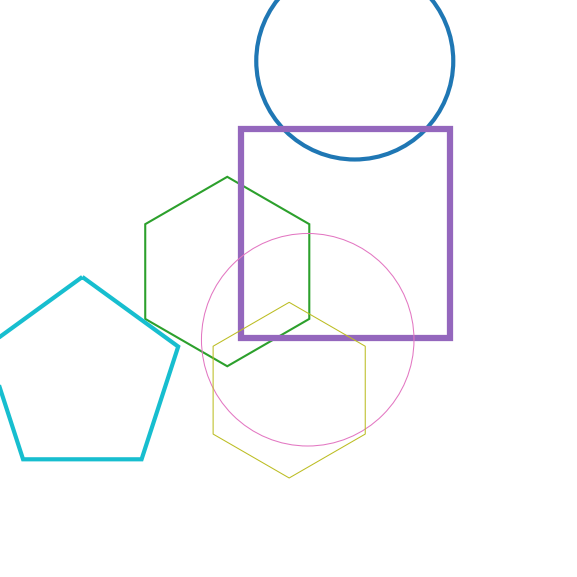[{"shape": "circle", "thickness": 2, "radius": 0.85, "center": [0.614, 0.894]}, {"shape": "hexagon", "thickness": 1, "radius": 0.82, "center": [0.394, 0.529]}, {"shape": "square", "thickness": 3, "radius": 0.9, "center": [0.598, 0.594]}, {"shape": "circle", "thickness": 0.5, "radius": 0.92, "center": [0.533, 0.411]}, {"shape": "hexagon", "thickness": 0.5, "radius": 0.76, "center": [0.501, 0.324]}, {"shape": "pentagon", "thickness": 2, "radius": 0.87, "center": [0.143, 0.345]}]